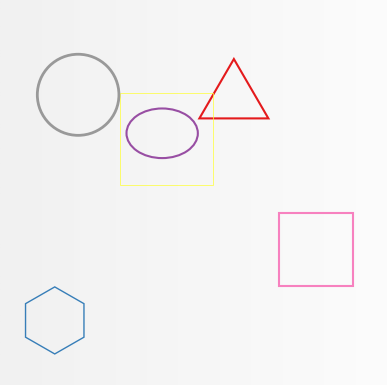[{"shape": "triangle", "thickness": 1.5, "radius": 0.51, "center": [0.604, 0.744]}, {"shape": "hexagon", "thickness": 1, "radius": 0.44, "center": [0.141, 0.168]}, {"shape": "oval", "thickness": 1.5, "radius": 0.46, "center": [0.418, 0.654]}, {"shape": "square", "thickness": 0.5, "radius": 0.6, "center": [0.429, 0.639]}, {"shape": "square", "thickness": 1.5, "radius": 0.48, "center": [0.816, 0.352]}, {"shape": "circle", "thickness": 2, "radius": 0.53, "center": [0.202, 0.754]}]